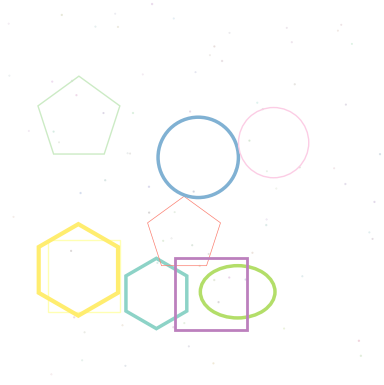[{"shape": "hexagon", "thickness": 2.5, "radius": 0.46, "center": [0.406, 0.238]}, {"shape": "square", "thickness": 1, "radius": 0.47, "center": [0.218, 0.283]}, {"shape": "pentagon", "thickness": 0.5, "radius": 0.5, "center": [0.478, 0.39]}, {"shape": "circle", "thickness": 2.5, "radius": 0.52, "center": [0.515, 0.591]}, {"shape": "oval", "thickness": 2.5, "radius": 0.48, "center": [0.617, 0.242]}, {"shape": "circle", "thickness": 1, "radius": 0.46, "center": [0.711, 0.63]}, {"shape": "square", "thickness": 2, "radius": 0.47, "center": [0.547, 0.236]}, {"shape": "pentagon", "thickness": 1, "radius": 0.56, "center": [0.205, 0.69]}, {"shape": "hexagon", "thickness": 3, "radius": 0.59, "center": [0.204, 0.299]}]